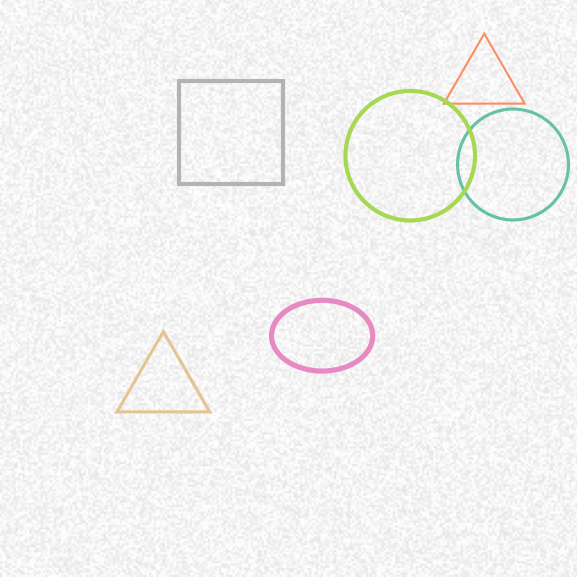[{"shape": "circle", "thickness": 1.5, "radius": 0.48, "center": [0.888, 0.714]}, {"shape": "triangle", "thickness": 1, "radius": 0.4, "center": [0.839, 0.86]}, {"shape": "oval", "thickness": 2.5, "radius": 0.44, "center": [0.558, 0.418]}, {"shape": "circle", "thickness": 2, "radius": 0.56, "center": [0.71, 0.73]}, {"shape": "triangle", "thickness": 1.5, "radius": 0.46, "center": [0.283, 0.332]}, {"shape": "square", "thickness": 2, "radius": 0.45, "center": [0.4, 0.77]}]